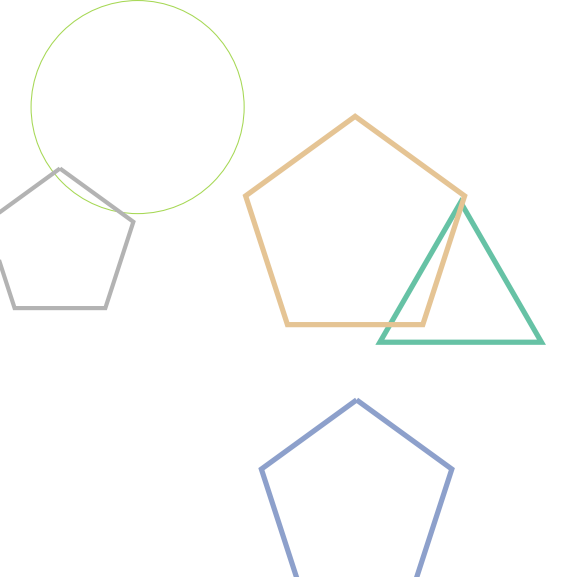[{"shape": "triangle", "thickness": 2.5, "radius": 0.81, "center": [0.798, 0.487]}, {"shape": "pentagon", "thickness": 2.5, "radius": 0.87, "center": [0.617, 0.133]}, {"shape": "circle", "thickness": 0.5, "radius": 0.92, "center": [0.238, 0.814]}, {"shape": "pentagon", "thickness": 2.5, "radius": 1.0, "center": [0.615, 0.598]}, {"shape": "pentagon", "thickness": 2, "radius": 0.67, "center": [0.104, 0.574]}]